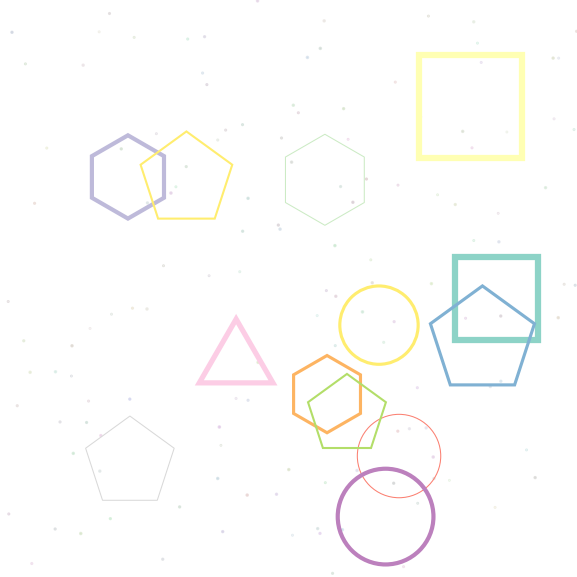[{"shape": "square", "thickness": 3, "radius": 0.36, "center": [0.86, 0.482]}, {"shape": "square", "thickness": 3, "radius": 0.45, "center": [0.815, 0.815]}, {"shape": "hexagon", "thickness": 2, "radius": 0.36, "center": [0.222, 0.693]}, {"shape": "circle", "thickness": 0.5, "radius": 0.36, "center": [0.691, 0.209]}, {"shape": "pentagon", "thickness": 1.5, "radius": 0.47, "center": [0.835, 0.409]}, {"shape": "hexagon", "thickness": 1.5, "radius": 0.33, "center": [0.566, 0.317]}, {"shape": "pentagon", "thickness": 1, "radius": 0.35, "center": [0.601, 0.281]}, {"shape": "triangle", "thickness": 2.5, "radius": 0.37, "center": [0.409, 0.373]}, {"shape": "pentagon", "thickness": 0.5, "radius": 0.4, "center": [0.225, 0.198]}, {"shape": "circle", "thickness": 2, "radius": 0.41, "center": [0.668, 0.105]}, {"shape": "hexagon", "thickness": 0.5, "radius": 0.39, "center": [0.563, 0.688]}, {"shape": "circle", "thickness": 1.5, "radius": 0.34, "center": [0.656, 0.436]}, {"shape": "pentagon", "thickness": 1, "radius": 0.42, "center": [0.323, 0.688]}]